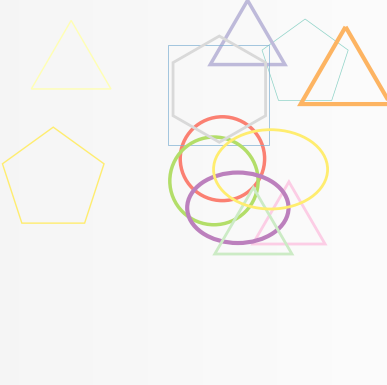[{"shape": "pentagon", "thickness": 0.5, "radius": 0.58, "center": [0.787, 0.834]}, {"shape": "triangle", "thickness": 1, "radius": 0.59, "center": [0.184, 0.828]}, {"shape": "triangle", "thickness": 2.5, "radius": 0.56, "center": [0.639, 0.888]}, {"shape": "circle", "thickness": 2.5, "radius": 0.54, "center": [0.574, 0.588]}, {"shape": "square", "thickness": 0.5, "radius": 0.65, "center": [0.563, 0.754]}, {"shape": "triangle", "thickness": 3, "radius": 0.67, "center": [0.892, 0.797]}, {"shape": "circle", "thickness": 2.5, "radius": 0.57, "center": [0.552, 0.53]}, {"shape": "triangle", "thickness": 2, "radius": 0.54, "center": [0.746, 0.42]}, {"shape": "hexagon", "thickness": 2, "radius": 0.69, "center": [0.566, 0.768]}, {"shape": "oval", "thickness": 3, "radius": 0.65, "center": [0.614, 0.46]}, {"shape": "triangle", "thickness": 2, "radius": 0.58, "center": [0.654, 0.398]}, {"shape": "oval", "thickness": 2, "radius": 0.74, "center": [0.698, 0.56]}, {"shape": "pentagon", "thickness": 1, "radius": 0.69, "center": [0.137, 0.532]}]